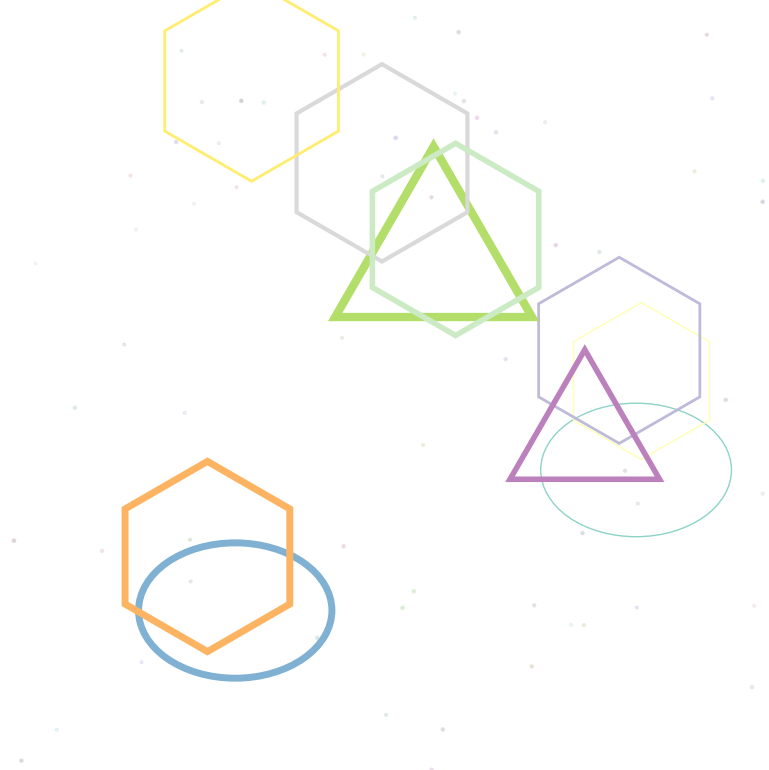[{"shape": "oval", "thickness": 0.5, "radius": 0.62, "center": [0.826, 0.39]}, {"shape": "hexagon", "thickness": 0.5, "radius": 0.51, "center": [0.833, 0.505]}, {"shape": "hexagon", "thickness": 1, "radius": 0.6, "center": [0.804, 0.545]}, {"shape": "oval", "thickness": 2.5, "radius": 0.63, "center": [0.305, 0.207]}, {"shape": "hexagon", "thickness": 2.5, "radius": 0.62, "center": [0.269, 0.277]}, {"shape": "triangle", "thickness": 3, "radius": 0.74, "center": [0.563, 0.662]}, {"shape": "hexagon", "thickness": 1.5, "radius": 0.64, "center": [0.496, 0.789]}, {"shape": "triangle", "thickness": 2, "radius": 0.56, "center": [0.759, 0.434]}, {"shape": "hexagon", "thickness": 2, "radius": 0.62, "center": [0.592, 0.689]}, {"shape": "hexagon", "thickness": 1, "radius": 0.65, "center": [0.327, 0.895]}]